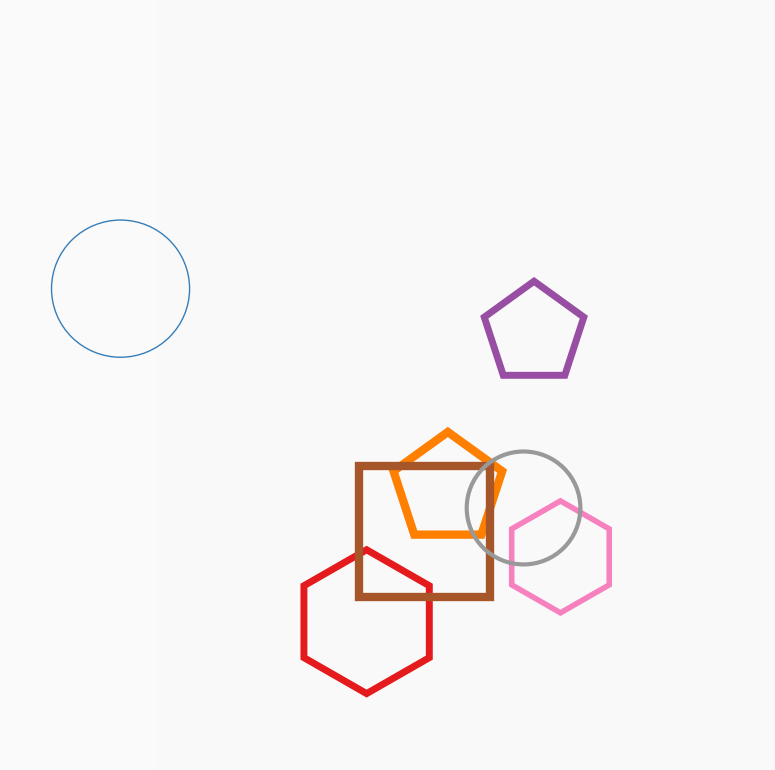[{"shape": "hexagon", "thickness": 2.5, "radius": 0.47, "center": [0.473, 0.193]}, {"shape": "circle", "thickness": 0.5, "radius": 0.45, "center": [0.156, 0.625]}, {"shape": "pentagon", "thickness": 2.5, "radius": 0.34, "center": [0.689, 0.567]}, {"shape": "pentagon", "thickness": 3, "radius": 0.37, "center": [0.578, 0.365]}, {"shape": "square", "thickness": 3, "radius": 0.42, "center": [0.548, 0.31]}, {"shape": "hexagon", "thickness": 2, "radius": 0.36, "center": [0.723, 0.277]}, {"shape": "circle", "thickness": 1.5, "radius": 0.37, "center": [0.676, 0.34]}]